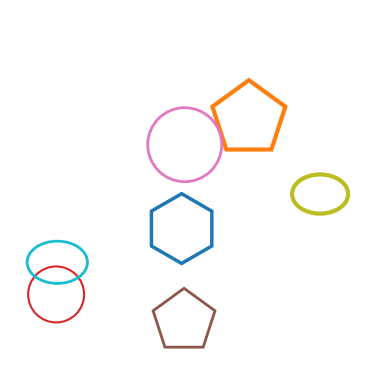[{"shape": "hexagon", "thickness": 2.5, "radius": 0.45, "center": [0.472, 0.406]}, {"shape": "pentagon", "thickness": 3, "radius": 0.5, "center": [0.646, 0.692]}, {"shape": "circle", "thickness": 1.5, "radius": 0.36, "center": [0.146, 0.235]}, {"shape": "pentagon", "thickness": 2, "radius": 0.42, "center": [0.478, 0.167]}, {"shape": "circle", "thickness": 2, "radius": 0.48, "center": [0.48, 0.624]}, {"shape": "oval", "thickness": 3, "radius": 0.36, "center": [0.831, 0.496]}, {"shape": "oval", "thickness": 2, "radius": 0.39, "center": [0.149, 0.319]}]